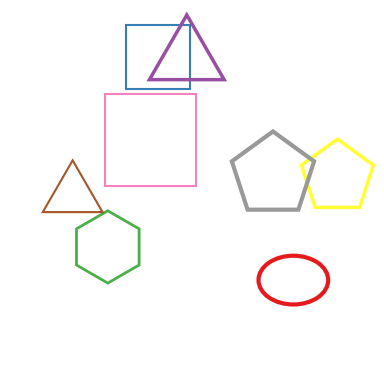[{"shape": "oval", "thickness": 3, "radius": 0.45, "center": [0.762, 0.272]}, {"shape": "square", "thickness": 1.5, "radius": 0.42, "center": [0.41, 0.852]}, {"shape": "hexagon", "thickness": 2, "radius": 0.47, "center": [0.28, 0.359]}, {"shape": "triangle", "thickness": 2.5, "radius": 0.56, "center": [0.485, 0.849]}, {"shape": "pentagon", "thickness": 2.5, "radius": 0.49, "center": [0.876, 0.541]}, {"shape": "triangle", "thickness": 1.5, "radius": 0.45, "center": [0.189, 0.494]}, {"shape": "square", "thickness": 1.5, "radius": 0.59, "center": [0.391, 0.636]}, {"shape": "pentagon", "thickness": 3, "radius": 0.56, "center": [0.709, 0.546]}]